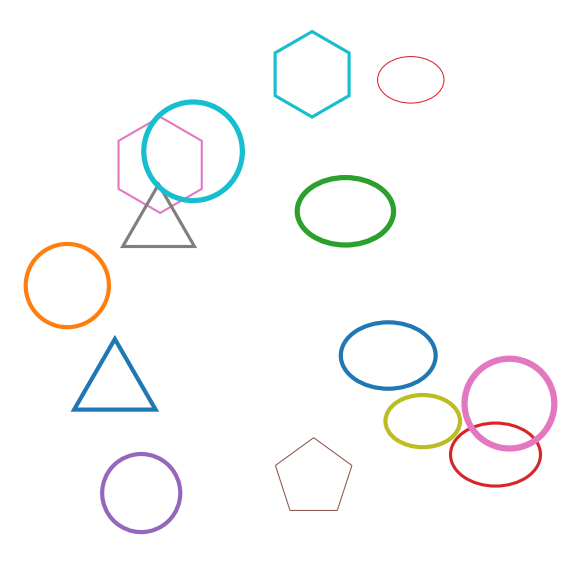[{"shape": "triangle", "thickness": 2, "radius": 0.41, "center": [0.199, 0.331]}, {"shape": "oval", "thickness": 2, "radius": 0.41, "center": [0.672, 0.384]}, {"shape": "circle", "thickness": 2, "radius": 0.36, "center": [0.117, 0.505]}, {"shape": "oval", "thickness": 2.5, "radius": 0.42, "center": [0.598, 0.633]}, {"shape": "oval", "thickness": 0.5, "radius": 0.29, "center": [0.711, 0.861]}, {"shape": "oval", "thickness": 1.5, "radius": 0.39, "center": [0.858, 0.212]}, {"shape": "circle", "thickness": 2, "radius": 0.34, "center": [0.245, 0.145]}, {"shape": "pentagon", "thickness": 0.5, "radius": 0.35, "center": [0.543, 0.172]}, {"shape": "circle", "thickness": 3, "radius": 0.39, "center": [0.882, 0.3]}, {"shape": "hexagon", "thickness": 1, "radius": 0.42, "center": [0.277, 0.714]}, {"shape": "triangle", "thickness": 1.5, "radius": 0.36, "center": [0.275, 0.608]}, {"shape": "oval", "thickness": 2, "radius": 0.32, "center": [0.732, 0.27]}, {"shape": "hexagon", "thickness": 1.5, "radius": 0.37, "center": [0.54, 0.871]}, {"shape": "circle", "thickness": 2.5, "radius": 0.43, "center": [0.334, 0.737]}]